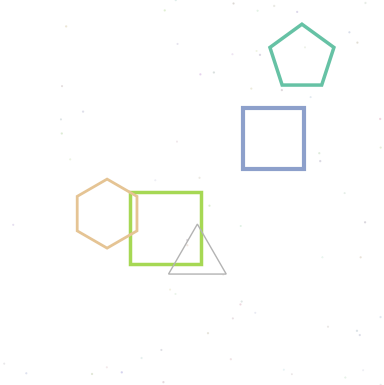[{"shape": "pentagon", "thickness": 2.5, "radius": 0.44, "center": [0.784, 0.85]}, {"shape": "square", "thickness": 3, "radius": 0.4, "center": [0.711, 0.641]}, {"shape": "square", "thickness": 2.5, "radius": 0.46, "center": [0.43, 0.408]}, {"shape": "hexagon", "thickness": 2, "radius": 0.45, "center": [0.278, 0.445]}, {"shape": "triangle", "thickness": 1, "radius": 0.43, "center": [0.513, 0.331]}]